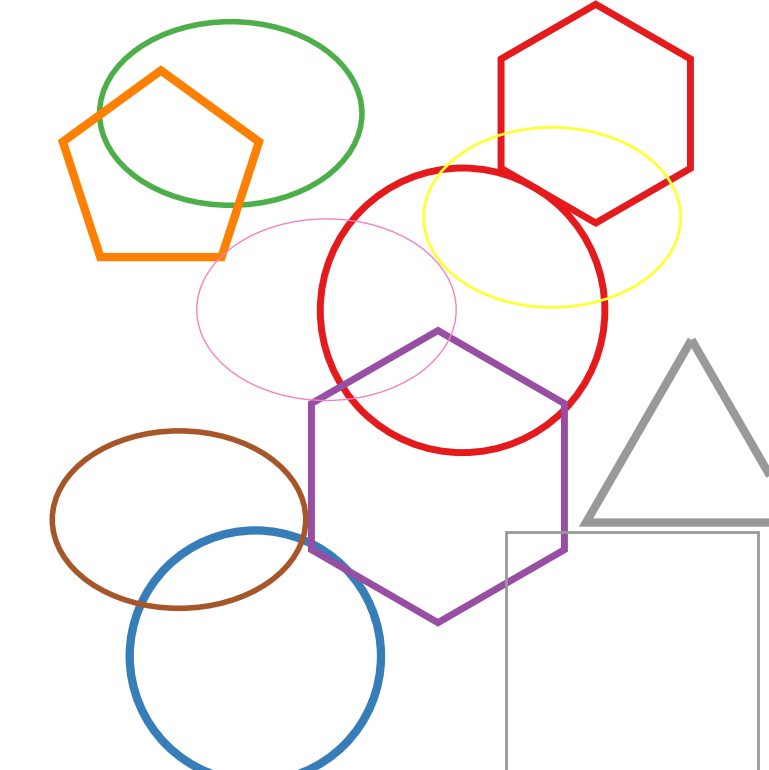[{"shape": "circle", "thickness": 2.5, "radius": 0.92, "center": [0.601, 0.597]}, {"shape": "hexagon", "thickness": 2.5, "radius": 0.71, "center": [0.774, 0.852]}, {"shape": "circle", "thickness": 3, "radius": 0.82, "center": [0.332, 0.148]}, {"shape": "oval", "thickness": 2, "radius": 0.85, "center": [0.3, 0.853]}, {"shape": "hexagon", "thickness": 2.5, "radius": 0.95, "center": [0.569, 0.381]}, {"shape": "pentagon", "thickness": 3, "radius": 0.67, "center": [0.209, 0.775]}, {"shape": "oval", "thickness": 1, "radius": 0.83, "center": [0.717, 0.718]}, {"shape": "oval", "thickness": 2, "radius": 0.82, "center": [0.232, 0.325]}, {"shape": "oval", "thickness": 0.5, "radius": 0.84, "center": [0.424, 0.598]}, {"shape": "square", "thickness": 1, "radius": 0.82, "center": [0.821, 0.146]}, {"shape": "triangle", "thickness": 3, "radius": 0.79, "center": [0.898, 0.4]}]